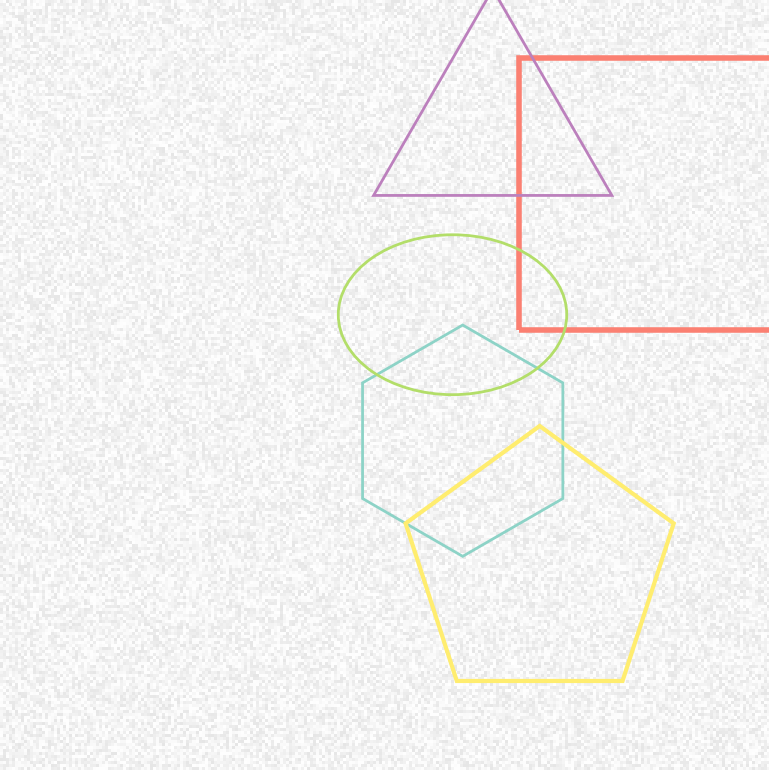[{"shape": "hexagon", "thickness": 1, "radius": 0.75, "center": [0.601, 0.428]}, {"shape": "square", "thickness": 2, "radius": 0.88, "center": [0.85, 0.748]}, {"shape": "oval", "thickness": 1, "radius": 0.74, "center": [0.588, 0.591]}, {"shape": "triangle", "thickness": 1, "radius": 0.89, "center": [0.64, 0.836]}, {"shape": "pentagon", "thickness": 1.5, "radius": 0.92, "center": [0.701, 0.264]}]